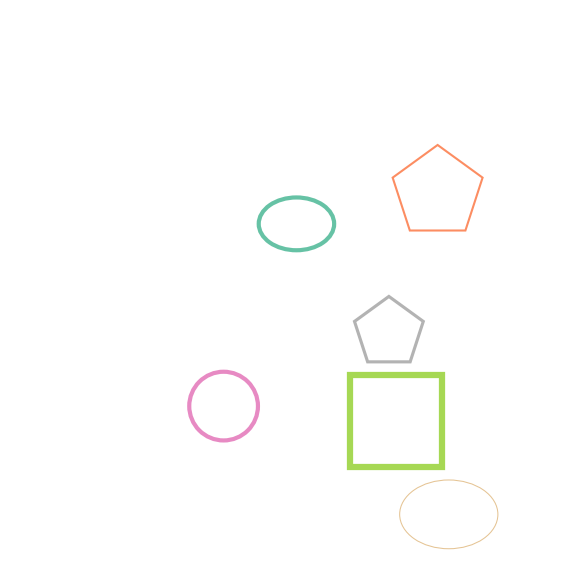[{"shape": "oval", "thickness": 2, "radius": 0.33, "center": [0.513, 0.612]}, {"shape": "pentagon", "thickness": 1, "radius": 0.41, "center": [0.758, 0.666]}, {"shape": "circle", "thickness": 2, "radius": 0.3, "center": [0.387, 0.296]}, {"shape": "square", "thickness": 3, "radius": 0.4, "center": [0.686, 0.27]}, {"shape": "oval", "thickness": 0.5, "radius": 0.43, "center": [0.777, 0.108]}, {"shape": "pentagon", "thickness": 1.5, "radius": 0.31, "center": [0.673, 0.423]}]